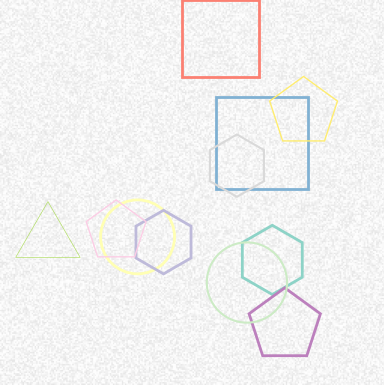[{"shape": "hexagon", "thickness": 2, "radius": 0.45, "center": [0.707, 0.325]}, {"shape": "circle", "thickness": 2, "radius": 0.48, "center": [0.357, 0.385]}, {"shape": "hexagon", "thickness": 2, "radius": 0.41, "center": [0.425, 0.371]}, {"shape": "square", "thickness": 2, "radius": 0.5, "center": [0.572, 0.9]}, {"shape": "square", "thickness": 2, "radius": 0.6, "center": [0.682, 0.629]}, {"shape": "triangle", "thickness": 0.5, "radius": 0.48, "center": [0.124, 0.38]}, {"shape": "pentagon", "thickness": 1, "radius": 0.41, "center": [0.302, 0.399]}, {"shape": "hexagon", "thickness": 1.5, "radius": 0.4, "center": [0.615, 0.57]}, {"shape": "pentagon", "thickness": 2, "radius": 0.49, "center": [0.74, 0.155]}, {"shape": "circle", "thickness": 1.5, "radius": 0.52, "center": [0.641, 0.266]}, {"shape": "pentagon", "thickness": 1, "radius": 0.46, "center": [0.789, 0.709]}]